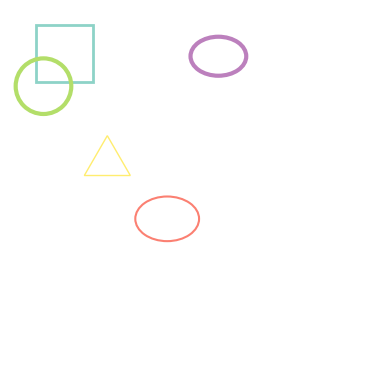[{"shape": "square", "thickness": 2, "radius": 0.37, "center": [0.168, 0.861]}, {"shape": "oval", "thickness": 1.5, "radius": 0.41, "center": [0.434, 0.432]}, {"shape": "circle", "thickness": 3, "radius": 0.36, "center": [0.113, 0.776]}, {"shape": "oval", "thickness": 3, "radius": 0.36, "center": [0.567, 0.854]}, {"shape": "triangle", "thickness": 1, "radius": 0.34, "center": [0.279, 0.579]}]